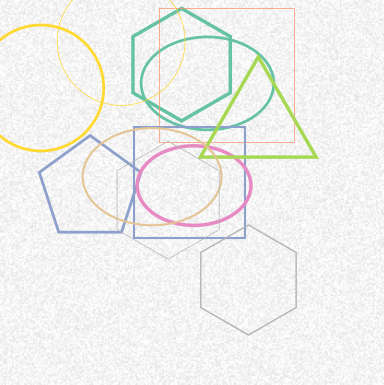[{"shape": "hexagon", "thickness": 2.5, "radius": 0.73, "center": [0.472, 0.832]}, {"shape": "oval", "thickness": 2, "radius": 0.86, "center": [0.539, 0.784]}, {"shape": "square", "thickness": 0.5, "radius": 0.87, "center": [0.589, 0.804]}, {"shape": "pentagon", "thickness": 2, "radius": 0.69, "center": [0.234, 0.509]}, {"shape": "square", "thickness": 1.5, "radius": 0.72, "center": [0.492, 0.525]}, {"shape": "oval", "thickness": 2.5, "radius": 0.74, "center": [0.504, 0.518]}, {"shape": "triangle", "thickness": 2.5, "radius": 0.87, "center": [0.671, 0.679]}, {"shape": "circle", "thickness": 0.5, "radius": 0.83, "center": [0.315, 0.892]}, {"shape": "circle", "thickness": 2, "radius": 0.82, "center": [0.106, 0.771]}, {"shape": "oval", "thickness": 1.5, "radius": 0.9, "center": [0.395, 0.541]}, {"shape": "hexagon", "thickness": 1, "radius": 0.71, "center": [0.645, 0.273]}, {"shape": "hexagon", "thickness": 0.5, "radius": 0.77, "center": [0.437, 0.48]}]